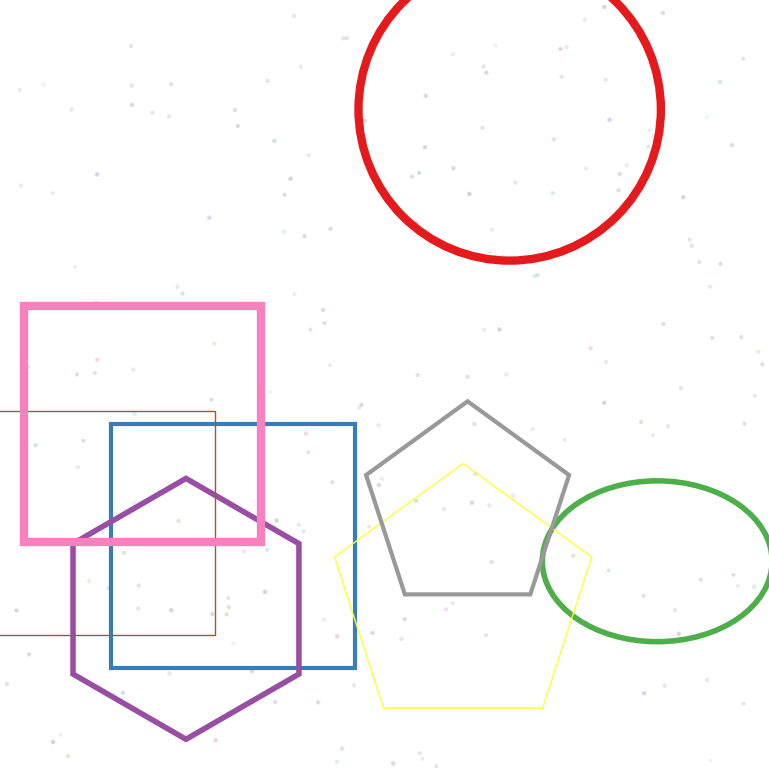[{"shape": "circle", "thickness": 3, "radius": 0.98, "center": [0.662, 0.858]}, {"shape": "square", "thickness": 1.5, "radius": 0.79, "center": [0.302, 0.291]}, {"shape": "oval", "thickness": 2, "radius": 0.75, "center": [0.854, 0.271]}, {"shape": "hexagon", "thickness": 2, "radius": 0.85, "center": [0.242, 0.209]}, {"shape": "pentagon", "thickness": 0.5, "radius": 0.88, "center": [0.601, 0.222]}, {"shape": "square", "thickness": 0.5, "radius": 0.73, "center": [0.133, 0.321]}, {"shape": "square", "thickness": 3, "radius": 0.77, "center": [0.185, 0.449]}, {"shape": "pentagon", "thickness": 1.5, "radius": 0.69, "center": [0.607, 0.34]}]